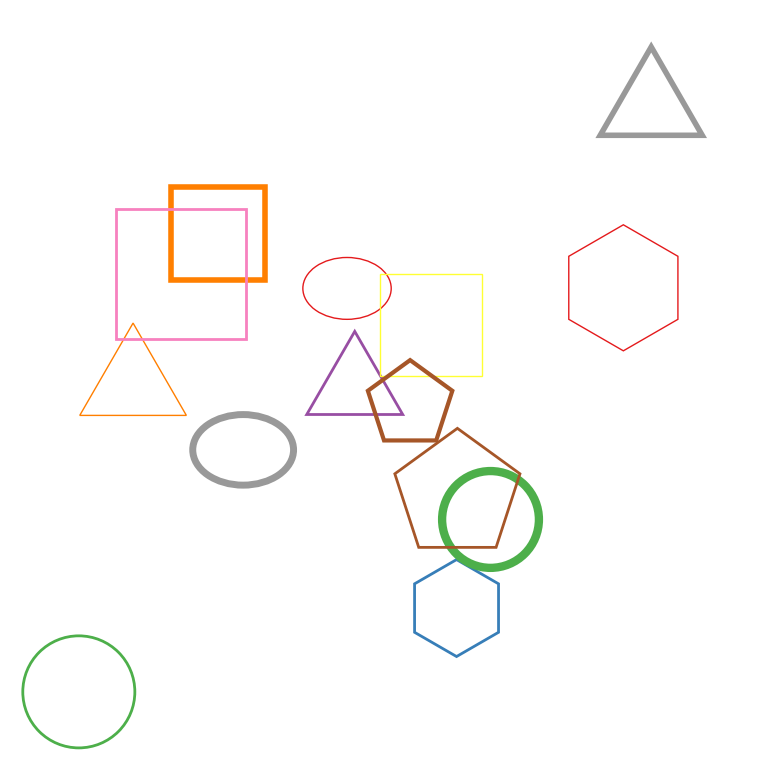[{"shape": "oval", "thickness": 0.5, "radius": 0.29, "center": [0.451, 0.625]}, {"shape": "hexagon", "thickness": 0.5, "radius": 0.41, "center": [0.81, 0.626]}, {"shape": "hexagon", "thickness": 1, "radius": 0.31, "center": [0.593, 0.21]}, {"shape": "circle", "thickness": 1, "radius": 0.36, "center": [0.102, 0.101]}, {"shape": "circle", "thickness": 3, "radius": 0.31, "center": [0.637, 0.325]}, {"shape": "triangle", "thickness": 1, "radius": 0.36, "center": [0.461, 0.498]}, {"shape": "triangle", "thickness": 0.5, "radius": 0.4, "center": [0.173, 0.5]}, {"shape": "square", "thickness": 2, "radius": 0.3, "center": [0.283, 0.697]}, {"shape": "square", "thickness": 0.5, "radius": 0.33, "center": [0.56, 0.578]}, {"shape": "pentagon", "thickness": 1.5, "radius": 0.29, "center": [0.533, 0.475]}, {"shape": "pentagon", "thickness": 1, "radius": 0.43, "center": [0.594, 0.358]}, {"shape": "square", "thickness": 1, "radius": 0.42, "center": [0.235, 0.644]}, {"shape": "triangle", "thickness": 2, "radius": 0.38, "center": [0.846, 0.863]}, {"shape": "oval", "thickness": 2.5, "radius": 0.33, "center": [0.316, 0.416]}]